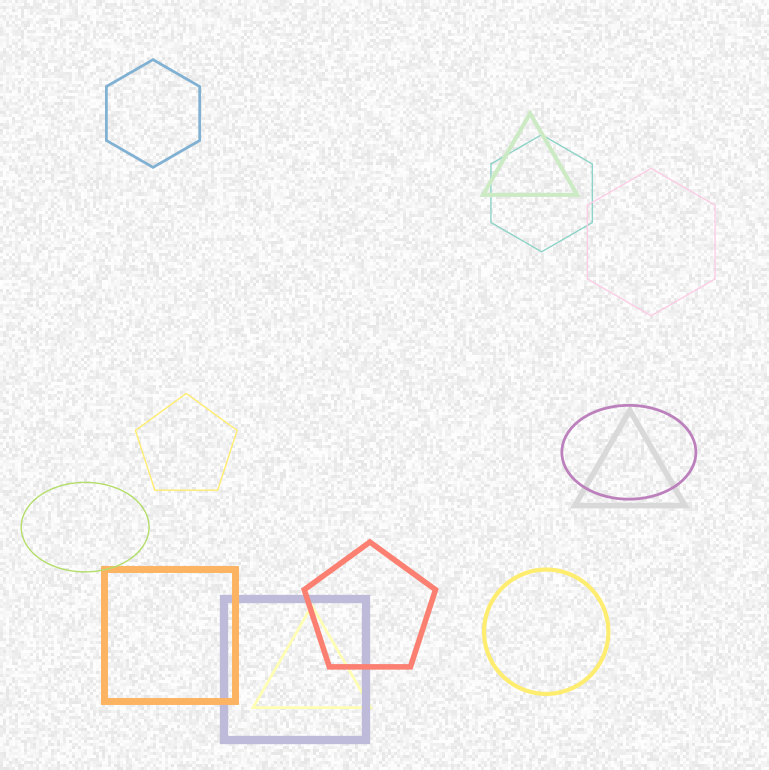[{"shape": "hexagon", "thickness": 0.5, "radius": 0.38, "center": [0.703, 0.749]}, {"shape": "triangle", "thickness": 1, "radius": 0.44, "center": [0.405, 0.125]}, {"shape": "square", "thickness": 3, "radius": 0.46, "center": [0.383, 0.131]}, {"shape": "pentagon", "thickness": 2, "radius": 0.45, "center": [0.48, 0.206]}, {"shape": "hexagon", "thickness": 1, "radius": 0.35, "center": [0.199, 0.853]}, {"shape": "square", "thickness": 2.5, "radius": 0.43, "center": [0.22, 0.175]}, {"shape": "oval", "thickness": 0.5, "radius": 0.42, "center": [0.111, 0.315]}, {"shape": "hexagon", "thickness": 0.5, "radius": 0.48, "center": [0.846, 0.686]}, {"shape": "triangle", "thickness": 2, "radius": 0.41, "center": [0.818, 0.385]}, {"shape": "oval", "thickness": 1, "radius": 0.44, "center": [0.817, 0.413]}, {"shape": "triangle", "thickness": 1.5, "radius": 0.35, "center": [0.688, 0.782]}, {"shape": "circle", "thickness": 1.5, "radius": 0.4, "center": [0.709, 0.18]}, {"shape": "pentagon", "thickness": 0.5, "radius": 0.35, "center": [0.242, 0.42]}]